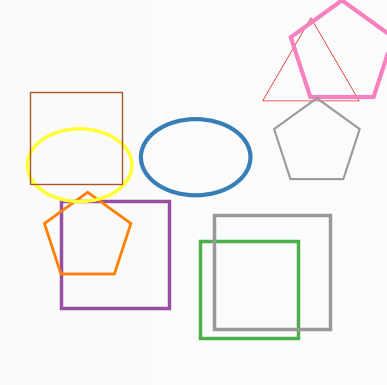[{"shape": "triangle", "thickness": 0.5, "radius": 0.72, "center": [0.802, 0.81]}, {"shape": "oval", "thickness": 3, "radius": 0.71, "center": [0.505, 0.592]}, {"shape": "square", "thickness": 2.5, "radius": 0.63, "center": [0.642, 0.248]}, {"shape": "square", "thickness": 2.5, "radius": 0.7, "center": [0.297, 0.339]}, {"shape": "pentagon", "thickness": 2, "radius": 0.59, "center": [0.226, 0.383]}, {"shape": "oval", "thickness": 2.5, "radius": 0.67, "center": [0.206, 0.571]}, {"shape": "square", "thickness": 1, "radius": 0.59, "center": [0.195, 0.641]}, {"shape": "pentagon", "thickness": 3, "radius": 0.69, "center": [0.883, 0.86]}, {"shape": "pentagon", "thickness": 1.5, "radius": 0.58, "center": [0.818, 0.629]}, {"shape": "square", "thickness": 2.5, "radius": 0.74, "center": [0.702, 0.294]}]